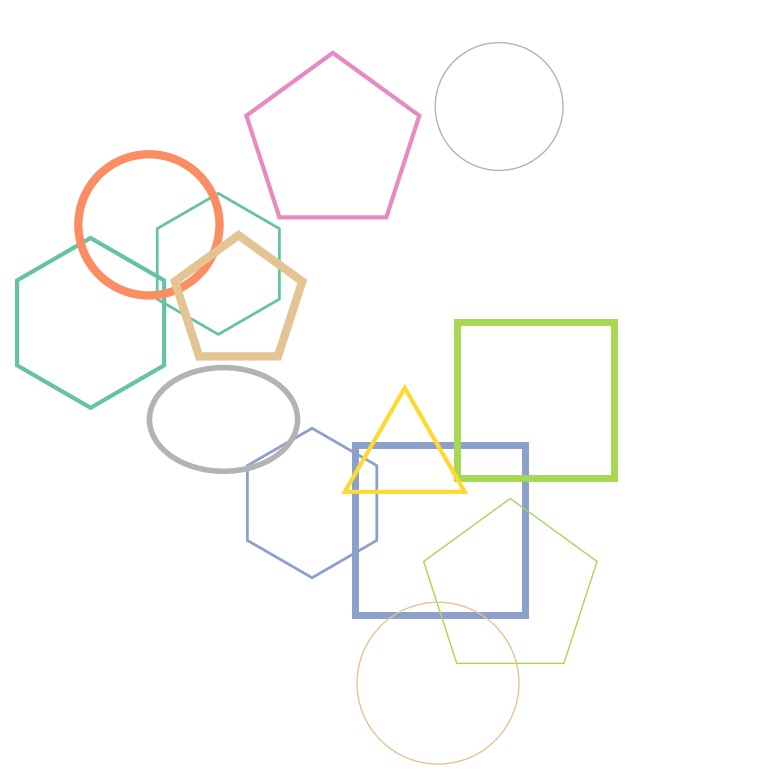[{"shape": "hexagon", "thickness": 1.5, "radius": 0.55, "center": [0.118, 0.581]}, {"shape": "hexagon", "thickness": 1, "radius": 0.46, "center": [0.284, 0.657]}, {"shape": "circle", "thickness": 3, "radius": 0.46, "center": [0.193, 0.708]}, {"shape": "square", "thickness": 2.5, "radius": 0.55, "center": [0.572, 0.312]}, {"shape": "hexagon", "thickness": 1, "radius": 0.49, "center": [0.405, 0.347]}, {"shape": "pentagon", "thickness": 1.5, "radius": 0.59, "center": [0.432, 0.813]}, {"shape": "pentagon", "thickness": 0.5, "radius": 0.59, "center": [0.663, 0.234]}, {"shape": "square", "thickness": 2.5, "radius": 0.51, "center": [0.695, 0.481]}, {"shape": "triangle", "thickness": 1.5, "radius": 0.45, "center": [0.526, 0.406]}, {"shape": "circle", "thickness": 0.5, "radius": 0.53, "center": [0.569, 0.113]}, {"shape": "pentagon", "thickness": 3, "radius": 0.44, "center": [0.31, 0.608]}, {"shape": "oval", "thickness": 2, "radius": 0.48, "center": [0.29, 0.455]}, {"shape": "circle", "thickness": 0.5, "radius": 0.41, "center": [0.648, 0.862]}]